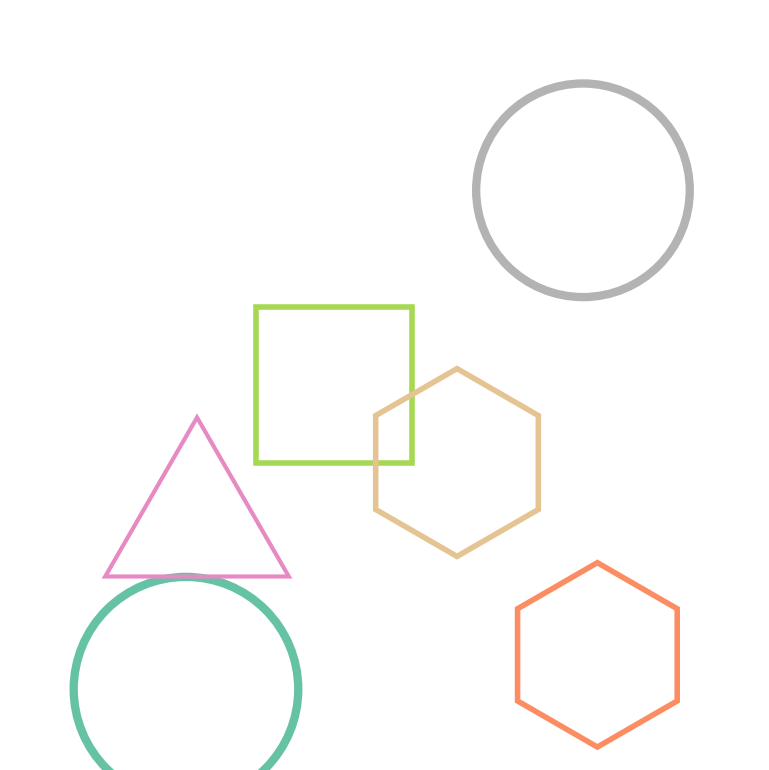[{"shape": "circle", "thickness": 3, "radius": 0.73, "center": [0.242, 0.105]}, {"shape": "hexagon", "thickness": 2, "radius": 0.6, "center": [0.776, 0.15]}, {"shape": "triangle", "thickness": 1.5, "radius": 0.69, "center": [0.256, 0.32]}, {"shape": "square", "thickness": 2, "radius": 0.51, "center": [0.434, 0.501]}, {"shape": "hexagon", "thickness": 2, "radius": 0.61, "center": [0.594, 0.399]}, {"shape": "circle", "thickness": 3, "radius": 0.69, "center": [0.757, 0.753]}]